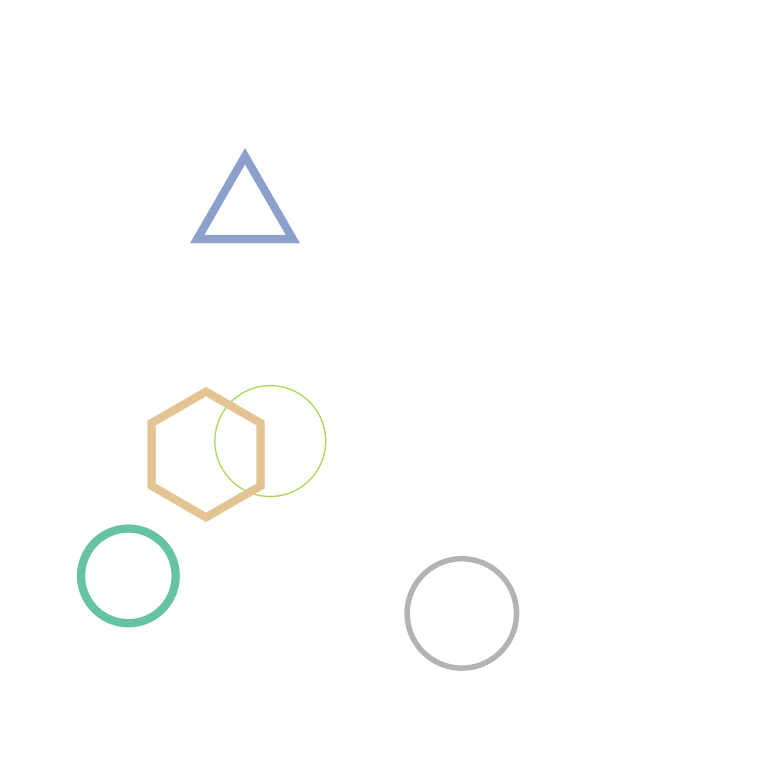[{"shape": "circle", "thickness": 3, "radius": 0.31, "center": [0.167, 0.252]}, {"shape": "triangle", "thickness": 3, "radius": 0.36, "center": [0.318, 0.725]}, {"shape": "circle", "thickness": 0.5, "radius": 0.36, "center": [0.351, 0.427]}, {"shape": "hexagon", "thickness": 3, "radius": 0.41, "center": [0.268, 0.41]}, {"shape": "circle", "thickness": 2, "radius": 0.36, "center": [0.6, 0.203]}]